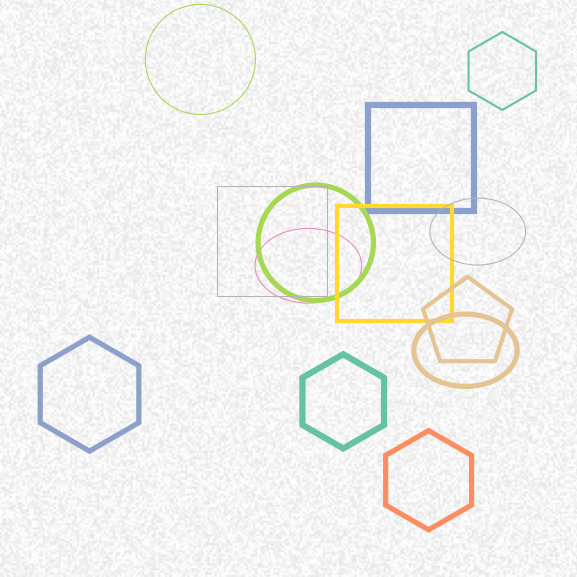[{"shape": "hexagon", "thickness": 1, "radius": 0.34, "center": [0.87, 0.876]}, {"shape": "hexagon", "thickness": 3, "radius": 0.41, "center": [0.594, 0.304]}, {"shape": "hexagon", "thickness": 2.5, "radius": 0.43, "center": [0.742, 0.168]}, {"shape": "square", "thickness": 3, "radius": 0.46, "center": [0.729, 0.726]}, {"shape": "hexagon", "thickness": 2.5, "radius": 0.49, "center": [0.155, 0.317]}, {"shape": "oval", "thickness": 0.5, "radius": 0.46, "center": [0.534, 0.539]}, {"shape": "circle", "thickness": 2.5, "radius": 0.5, "center": [0.547, 0.579]}, {"shape": "circle", "thickness": 0.5, "radius": 0.48, "center": [0.347, 0.896]}, {"shape": "square", "thickness": 2, "radius": 0.49, "center": [0.683, 0.543]}, {"shape": "oval", "thickness": 2.5, "radius": 0.45, "center": [0.806, 0.393]}, {"shape": "pentagon", "thickness": 2, "radius": 0.4, "center": [0.81, 0.439]}, {"shape": "square", "thickness": 0.5, "radius": 0.48, "center": [0.471, 0.582]}, {"shape": "oval", "thickness": 0.5, "radius": 0.41, "center": [0.827, 0.598]}]